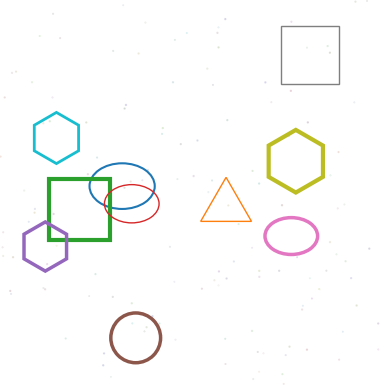[{"shape": "oval", "thickness": 1.5, "radius": 0.42, "center": [0.317, 0.517]}, {"shape": "triangle", "thickness": 1, "radius": 0.38, "center": [0.587, 0.463]}, {"shape": "square", "thickness": 3, "radius": 0.4, "center": [0.207, 0.456]}, {"shape": "oval", "thickness": 1, "radius": 0.35, "center": [0.342, 0.471]}, {"shape": "hexagon", "thickness": 2.5, "radius": 0.32, "center": [0.118, 0.36]}, {"shape": "circle", "thickness": 2.5, "radius": 0.32, "center": [0.353, 0.122]}, {"shape": "oval", "thickness": 2.5, "radius": 0.34, "center": [0.757, 0.387]}, {"shape": "square", "thickness": 1, "radius": 0.38, "center": [0.806, 0.858]}, {"shape": "hexagon", "thickness": 3, "radius": 0.41, "center": [0.768, 0.581]}, {"shape": "hexagon", "thickness": 2, "radius": 0.33, "center": [0.147, 0.642]}]